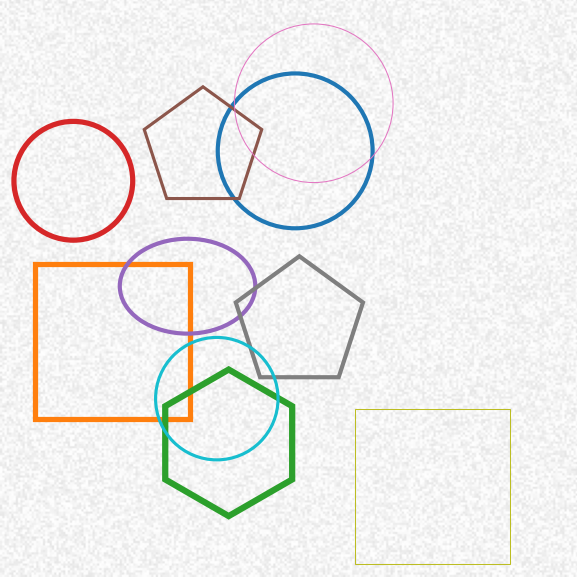[{"shape": "circle", "thickness": 2, "radius": 0.67, "center": [0.511, 0.738]}, {"shape": "square", "thickness": 2.5, "radius": 0.67, "center": [0.195, 0.408]}, {"shape": "hexagon", "thickness": 3, "radius": 0.63, "center": [0.396, 0.232]}, {"shape": "circle", "thickness": 2.5, "radius": 0.51, "center": [0.127, 0.686]}, {"shape": "oval", "thickness": 2, "radius": 0.59, "center": [0.325, 0.504]}, {"shape": "pentagon", "thickness": 1.5, "radius": 0.53, "center": [0.351, 0.742]}, {"shape": "circle", "thickness": 0.5, "radius": 0.69, "center": [0.543, 0.82]}, {"shape": "pentagon", "thickness": 2, "radius": 0.58, "center": [0.518, 0.44]}, {"shape": "square", "thickness": 0.5, "radius": 0.67, "center": [0.748, 0.157]}, {"shape": "circle", "thickness": 1.5, "radius": 0.53, "center": [0.375, 0.309]}]